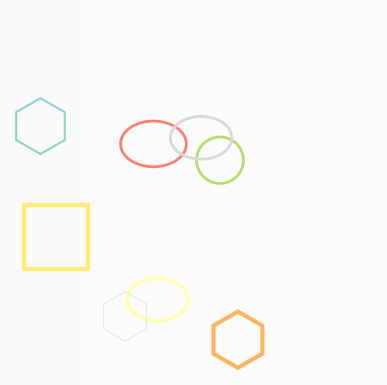[{"shape": "hexagon", "thickness": 1.5, "radius": 0.36, "center": [0.104, 0.672]}, {"shape": "oval", "thickness": 2.5, "radius": 0.39, "center": [0.406, 0.222]}, {"shape": "oval", "thickness": 2, "radius": 0.42, "center": [0.396, 0.626]}, {"shape": "hexagon", "thickness": 3, "radius": 0.36, "center": [0.614, 0.118]}, {"shape": "circle", "thickness": 2, "radius": 0.3, "center": [0.568, 0.584]}, {"shape": "oval", "thickness": 2, "radius": 0.4, "center": [0.519, 0.642]}, {"shape": "hexagon", "thickness": 0.5, "radius": 0.32, "center": [0.323, 0.178]}, {"shape": "square", "thickness": 3, "radius": 0.42, "center": [0.144, 0.385]}]